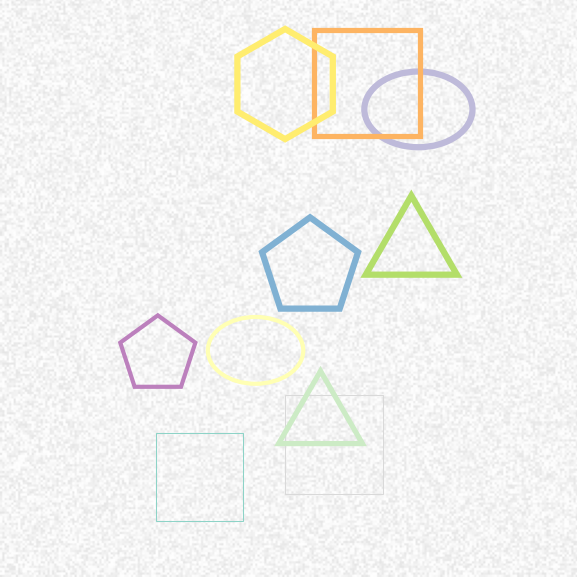[{"shape": "square", "thickness": 0.5, "radius": 0.38, "center": [0.346, 0.173]}, {"shape": "oval", "thickness": 2, "radius": 0.41, "center": [0.443, 0.392]}, {"shape": "oval", "thickness": 3, "radius": 0.47, "center": [0.725, 0.81]}, {"shape": "pentagon", "thickness": 3, "radius": 0.44, "center": [0.537, 0.535]}, {"shape": "square", "thickness": 2.5, "radius": 0.46, "center": [0.636, 0.855]}, {"shape": "triangle", "thickness": 3, "radius": 0.46, "center": [0.712, 0.569]}, {"shape": "square", "thickness": 0.5, "radius": 0.43, "center": [0.578, 0.229]}, {"shape": "pentagon", "thickness": 2, "radius": 0.34, "center": [0.273, 0.385]}, {"shape": "triangle", "thickness": 2.5, "radius": 0.42, "center": [0.555, 0.273]}, {"shape": "hexagon", "thickness": 3, "radius": 0.48, "center": [0.494, 0.854]}]